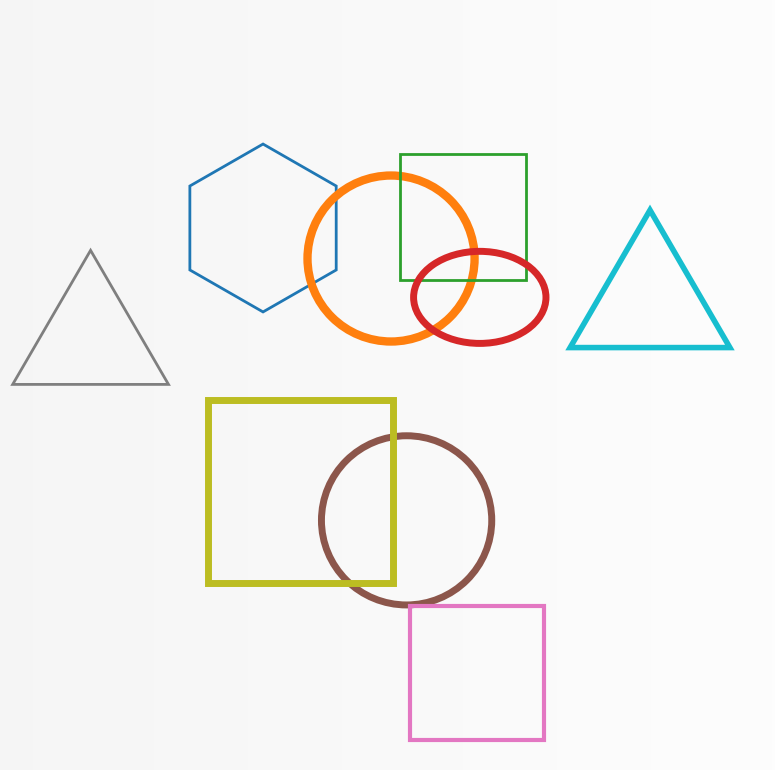[{"shape": "hexagon", "thickness": 1, "radius": 0.55, "center": [0.339, 0.704]}, {"shape": "circle", "thickness": 3, "radius": 0.54, "center": [0.505, 0.664]}, {"shape": "square", "thickness": 1, "radius": 0.41, "center": [0.597, 0.718]}, {"shape": "oval", "thickness": 2.5, "radius": 0.43, "center": [0.619, 0.614]}, {"shape": "circle", "thickness": 2.5, "radius": 0.55, "center": [0.525, 0.324]}, {"shape": "square", "thickness": 1.5, "radius": 0.43, "center": [0.615, 0.126]}, {"shape": "triangle", "thickness": 1, "radius": 0.58, "center": [0.117, 0.559]}, {"shape": "square", "thickness": 2.5, "radius": 0.6, "center": [0.388, 0.362]}, {"shape": "triangle", "thickness": 2, "radius": 0.6, "center": [0.839, 0.608]}]